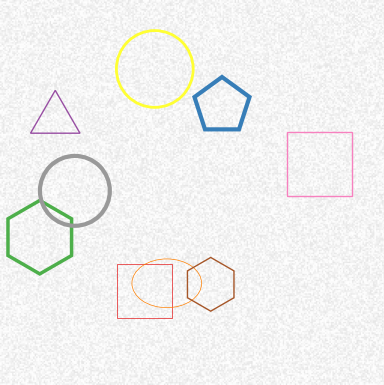[{"shape": "square", "thickness": 0.5, "radius": 0.35, "center": [0.375, 0.244]}, {"shape": "pentagon", "thickness": 3, "radius": 0.38, "center": [0.577, 0.725]}, {"shape": "hexagon", "thickness": 2.5, "radius": 0.48, "center": [0.103, 0.384]}, {"shape": "triangle", "thickness": 1, "radius": 0.37, "center": [0.144, 0.691]}, {"shape": "oval", "thickness": 0.5, "radius": 0.45, "center": [0.433, 0.264]}, {"shape": "circle", "thickness": 2, "radius": 0.5, "center": [0.402, 0.821]}, {"shape": "hexagon", "thickness": 1, "radius": 0.35, "center": [0.547, 0.262]}, {"shape": "square", "thickness": 1, "radius": 0.42, "center": [0.83, 0.574]}, {"shape": "circle", "thickness": 3, "radius": 0.45, "center": [0.194, 0.504]}]